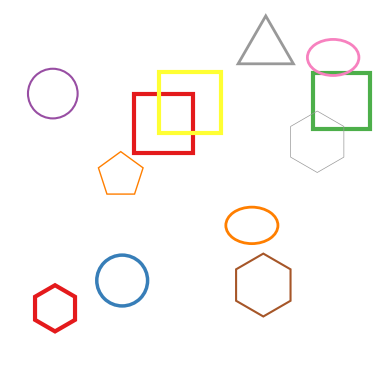[{"shape": "hexagon", "thickness": 3, "radius": 0.3, "center": [0.143, 0.199]}, {"shape": "square", "thickness": 3, "radius": 0.38, "center": [0.424, 0.678]}, {"shape": "circle", "thickness": 2.5, "radius": 0.33, "center": [0.317, 0.271]}, {"shape": "square", "thickness": 3, "radius": 0.37, "center": [0.886, 0.738]}, {"shape": "circle", "thickness": 1.5, "radius": 0.32, "center": [0.137, 0.757]}, {"shape": "pentagon", "thickness": 1, "radius": 0.3, "center": [0.314, 0.545]}, {"shape": "oval", "thickness": 2, "radius": 0.34, "center": [0.654, 0.415]}, {"shape": "square", "thickness": 3, "radius": 0.4, "center": [0.493, 0.734]}, {"shape": "hexagon", "thickness": 1.5, "radius": 0.41, "center": [0.684, 0.26]}, {"shape": "oval", "thickness": 2, "radius": 0.33, "center": [0.865, 0.851]}, {"shape": "triangle", "thickness": 2, "radius": 0.41, "center": [0.69, 0.876]}, {"shape": "hexagon", "thickness": 0.5, "radius": 0.4, "center": [0.824, 0.632]}]